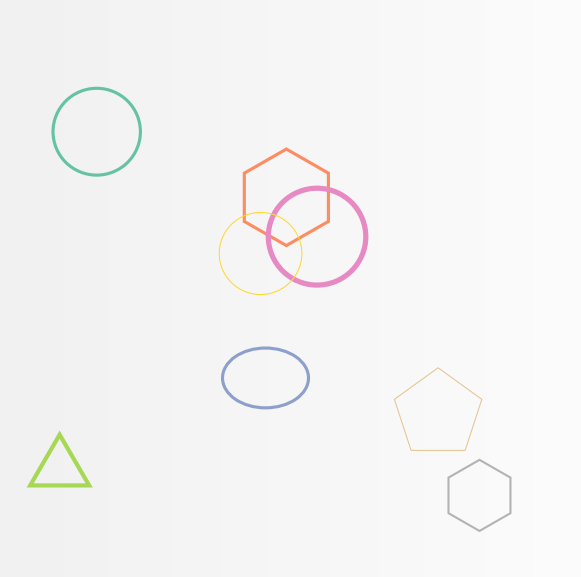[{"shape": "circle", "thickness": 1.5, "radius": 0.38, "center": [0.166, 0.771]}, {"shape": "hexagon", "thickness": 1.5, "radius": 0.42, "center": [0.493, 0.657]}, {"shape": "oval", "thickness": 1.5, "radius": 0.37, "center": [0.457, 0.345]}, {"shape": "circle", "thickness": 2.5, "radius": 0.42, "center": [0.545, 0.589]}, {"shape": "triangle", "thickness": 2, "radius": 0.29, "center": [0.103, 0.188]}, {"shape": "circle", "thickness": 0.5, "radius": 0.36, "center": [0.448, 0.56]}, {"shape": "pentagon", "thickness": 0.5, "radius": 0.4, "center": [0.754, 0.283]}, {"shape": "hexagon", "thickness": 1, "radius": 0.31, "center": [0.825, 0.141]}]